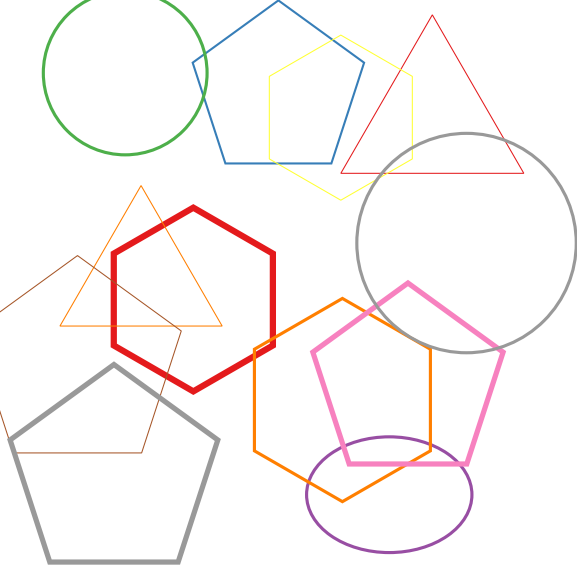[{"shape": "hexagon", "thickness": 3, "radius": 0.8, "center": [0.335, 0.48]}, {"shape": "triangle", "thickness": 0.5, "radius": 0.91, "center": [0.749, 0.79]}, {"shape": "pentagon", "thickness": 1, "radius": 0.78, "center": [0.482, 0.842]}, {"shape": "circle", "thickness": 1.5, "radius": 0.71, "center": [0.217, 0.873]}, {"shape": "oval", "thickness": 1.5, "radius": 0.72, "center": [0.674, 0.143]}, {"shape": "hexagon", "thickness": 1.5, "radius": 0.88, "center": [0.593, 0.306]}, {"shape": "triangle", "thickness": 0.5, "radius": 0.81, "center": [0.244, 0.516]}, {"shape": "hexagon", "thickness": 0.5, "radius": 0.71, "center": [0.59, 0.795]}, {"shape": "pentagon", "thickness": 0.5, "radius": 0.94, "center": [0.134, 0.368]}, {"shape": "pentagon", "thickness": 2.5, "radius": 0.87, "center": [0.706, 0.336]}, {"shape": "pentagon", "thickness": 2.5, "radius": 0.95, "center": [0.197, 0.179]}, {"shape": "circle", "thickness": 1.5, "radius": 0.95, "center": [0.808, 0.578]}]